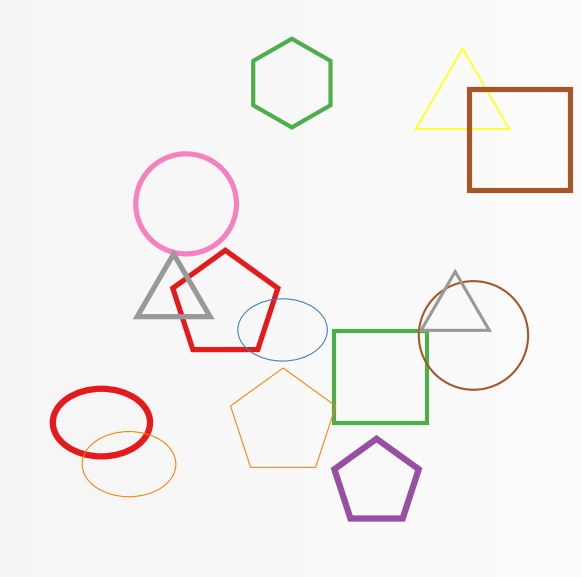[{"shape": "oval", "thickness": 3, "radius": 0.42, "center": [0.175, 0.267]}, {"shape": "pentagon", "thickness": 2.5, "radius": 0.48, "center": [0.388, 0.471]}, {"shape": "oval", "thickness": 0.5, "radius": 0.38, "center": [0.486, 0.428]}, {"shape": "hexagon", "thickness": 2, "radius": 0.38, "center": [0.502, 0.855]}, {"shape": "square", "thickness": 2, "radius": 0.4, "center": [0.654, 0.346]}, {"shape": "pentagon", "thickness": 3, "radius": 0.38, "center": [0.648, 0.163]}, {"shape": "pentagon", "thickness": 0.5, "radius": 0.48, "center": [0.487, 0.267]}, {"shape": "oval", "thickness": 0.5, "radius": 0.4, "center": [0.222, 0.195]}, {"shape": "triangle", "thickness": 1, "radius": 0.46, "center": [0.796, 0.822]}, {"shape": "square", "thickness": 2.5, "radius": 0.44, "center": [0.894, 0.757]}, {"shape": "circle", "thickness": 1, "radius": 0.47, "center": [0.815, 0.418]}, {"shape": "circle", "thickness": 2.5, "radius": 0.43, "center": [0.32, 0.646]}, {"shape": "triangle", "thickness": 2.5, "radius": 0.36, "center": [0.299, 0.487]}, {"shape": "triangle", "thickness": 1.5, "radius": 0.34, "center": [0.783, 0.461]}]